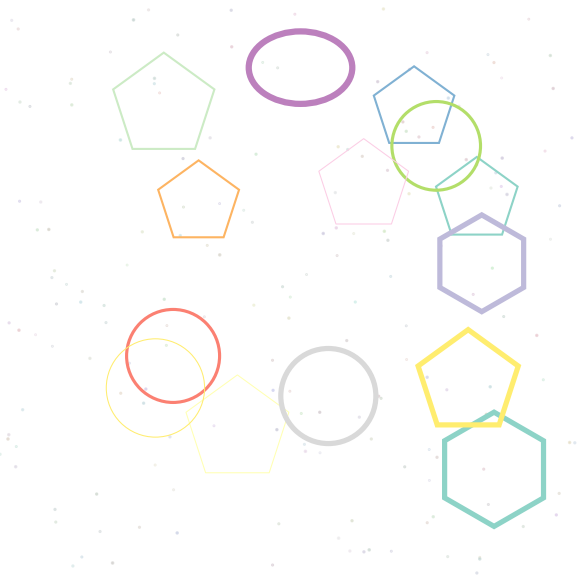[{"shape": "hexagon", "thickness": 2.5, "radius": 0.49, "center": [0.856, 0.187]}, {"shape": "pentagon", "thickness": 1, "radius": 0.37, "center": [0.826, 0.653]}, {"shape": "pentagon", "thickness": 0.5, "radius": 0.47, "center": [0.411, 0.256]}, {"shape": "hexagon", "thickness": 2.5, "radius": 0.42, "center": [0.834, 0.543]}, {"shape": "circle", "thickness": 1.5, "radius": 0.4, "center": [0.3, 0.383]}, {"shape": "pentagon", "thickness": 1, "radius": 0.37, "center": [0.717, 0.811]}, {"shape": "pentagon", "thickness": 1, "radius": 0.37, "center": [0.344, 0.648]}, {"shape": "circle", "thickness": 1.5, "radius": 0.38, "center": [0.755, 0.747]}, {"shape": "pentagon", "thickness": 0.5, "radius": 0.41, "center": [0.63, 0.677]}, {"shape": "circle", "thickness": 2.5, "radius": 0.41, "center": [0.569, 0.313]}, {"shape": "oval", "thickness": 3, "radius": 0.45, "center": [0.52, 0.882]}, {"shape": "pentagon", "thickness": 1, "radius": 0.46, "center": [0.284, 0.816]}, {"shape": "circle", "thickness": 0.5, "radius": 0.43, "center": [0.269, 0.327]}, {"shape": "pentagon", "thickness": 2.5, "radius": 0.46, "center": [0.811, 0.337]}]